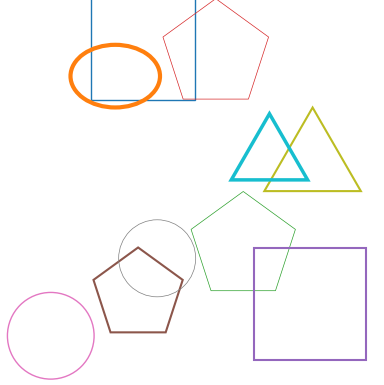[{"shape": "square", "thickness": 1, "radius": 0.67, "center": [0.371, 0.874]}, {"shape": "oval", "thickness": 3, "radius": 0.58, "center": [0.299, 0.802]}, {"shape": "pentagon", "thickness": 0.5, "radius": 0.71, "center": [0.632, 0.36]}, {"shape": "pentagon", "thickness": 0.5, "radius": 0.72, "center": [0.56, 0.859]}, {"shape": "square", "thickness": 1.5, "radius": 0.73, "center": [0.805, 0.211]}, {"shape": "pentagon", "thickness": 1.5, "radius": 0.61, "center": [0.359, 0.235]}, {"shape": "circle", "thickness": 1, "radius": 0.56, "center": [0.132, 0.128]}, {"shape": "circle", "thickness": 0.5, "radius": 0.5, "center": [0.408, 0.329]}, {"shape": "triangle", "thickness": 1.5, "radius": 0.72, "center": [0.812, 0.576]}, {"shape": "triangle", "thickness": 2.5, "radius": 0.57, "center": [0.7, 0.59]}]